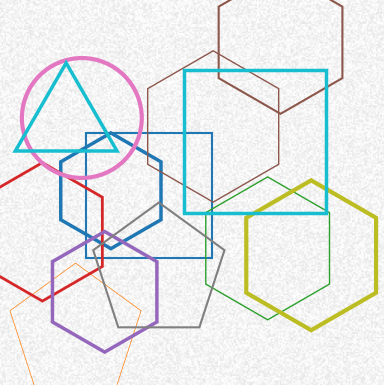[{"shape": "square", "thickness": 1.5, "radius": 0.82, "center": [0.388, 0.492]}, {"shape": "hexagon", "thickness": 2.5, "radius": 0.75, "center": [0.288, 0.504]}, {"shape": "pentagon", "thickness": 0.5, "radius": 0.9, "center": [0.196, 0.138]}, {"shape": "hexagon", "thickness": 1, "radius": 0.93, "center": [0.695, 0.355]}, {"shape": "hexagon", "thickness": 2, "radius": 0.9, "center": [0.11, 0.398]}, {"shape": "hexagon", "thickness": 2.5, "radius": 0.78, "center": [0.272, 0.242]}, {"shape": "hexagon", "thickness": 1, "radius": 0.98, "center": [0.554, 0.672]}, {"shape": "hexagon", "thickness": 1.5, "radius": 0.93, "center": [0.729, 0.89]}, {"shape": "circle", "thickness": 3, "radius": 0.78, "center": [0.213, 0.694]}, {"shape": "pentagon", "thickness": 1.5, "radius": 0.9, "center": [0.413, 0.295]}, {"shape": "hexagon", "thickness": 3, "radius": 0.97, "center": [0.808, 0.337]}, {"shape": "square", "thickness": 2.5, "radius": 0.92, "center": [0.662, 0.632]}, {"shape": "triangle", "thickness": 2.5, "radius": 0.76, "center": [0.172, 0.684]}]